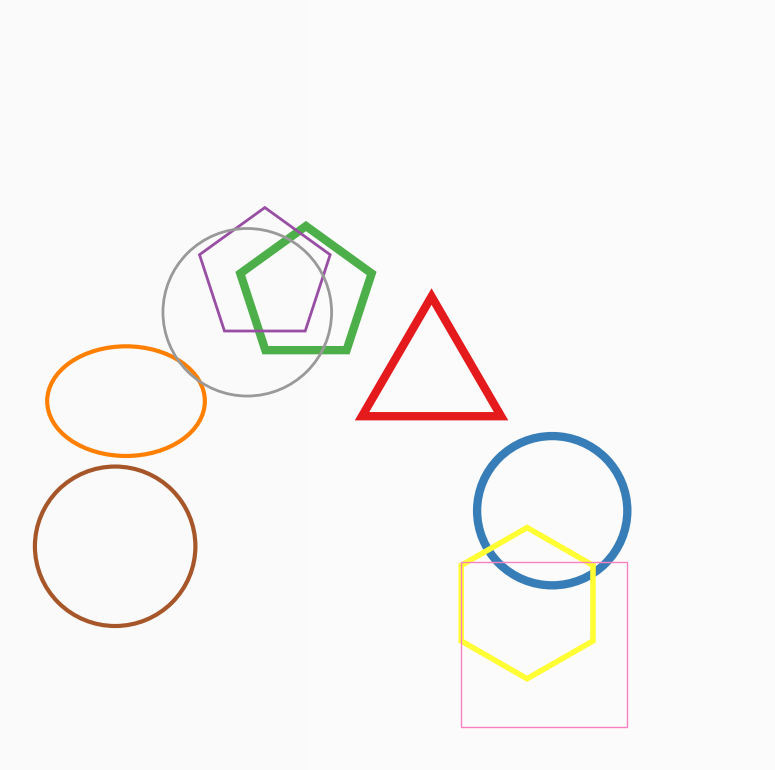[{"shape": "triangle", "thickness": 3, "radius": 0.52, "center": [0.557, 0.511]}, {"shape": "circle", "thickness": 3, "radius": 0.48, "center": [0.713, 0.337]}, {"shape": "pentagon", "thickness": 3, "radius": 0.45, "center": [0.395, 0.617]}, {"shape": "pentagon", "thickness": 1, "radius": 0.44, "center": [0.342, 0.642]}, {"shape": "oval", "thickness": 1.5, "radius": 0.51, "center": [0.163, 0.479]}, {"shape": "hexagon", "thickness": 2, "radius": 0.49, "center": [0.68, 0.217]}, {"shape": "circle", "thickness": 1.5, "radius": 0.52, "center": [0.149, 0.291]}, {"shape": "square", "thickness": 0.5, "radius": 0.53, "center": [0.702, 0.163]}, {"shape": "circle", "thickness": 1, "radius": 0.54, "center": [0.319, 0.594]}]